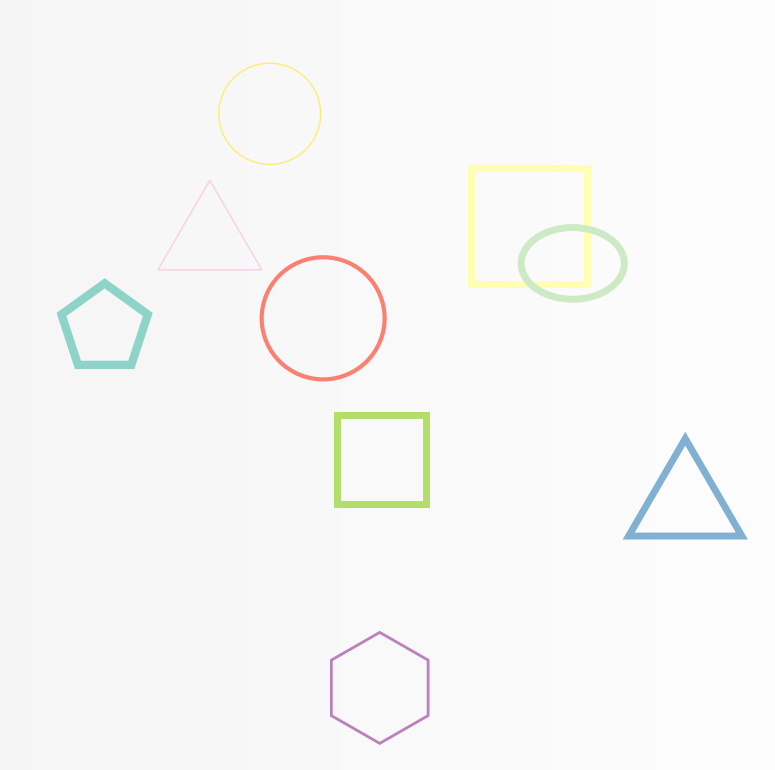[{"shape": "pentagon", "thickness": 3, "radius": 0.29, "center": [0.135, 0.573]}, {"shape": "square", "thickness": 2.5, "radius": 0.38, "center": [0.682, 0.706]}, {"shape": "circle", "thickness": 1.5, "radius": 0.4, "center": [0.417, 0.587]}, {"shape": "triangle", "thickness": 2.5, "radius": 0.42, "center": [0.884, 0.346]}, {"shape": "square", "thickness": 2.5, "radius": 0.29, "center": [0.492, 0.403]}, {"shape": "triangle", "thickness": 0.5, "radius": 0.39, "center": [0.271, 0.688]}, {"shape": "hexagon", "thickness": 1, "radius": 0.36, "center": [0.49, 0.107]}, {"shape": "oval", "thickness": 2.5, "radius": 0.33, "center": [0.739, 0.658]}, {"shape": "circle", "thickness": 0.5, "radius": 0.33, "center": [0.348, 0.852]}]